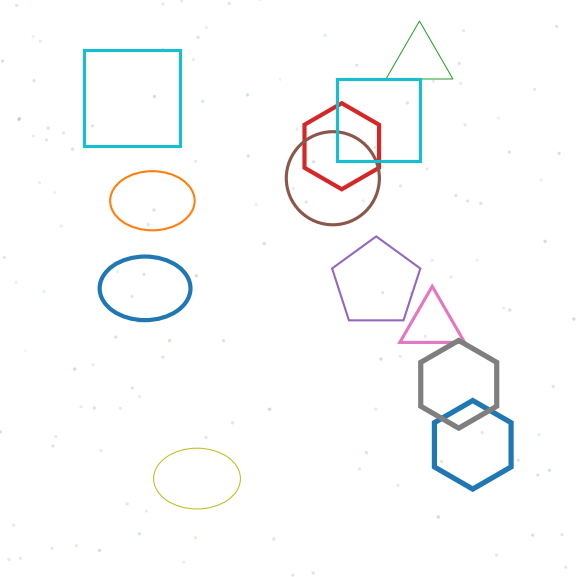[{"shape": "hexagon", "thickness": 2.5, "radius": 0.38, "center": [0.819, 0.229]}, {"shape": "oval", "thickness": 2, "radius": 0.39, "center": [0.251, 0.5]}, {"shape": "oval", "thickness": 1, "radius": 0.37, "center": [0.264, 0.652]}, {"shape": "triangle", "thickness": 0.5, "radius": 0.33, "center": [0.726, 0.896]}, {"shape": "hexagon", "thickness": 2, "radius": 0.37, "center": [0.592, 0.746]}, {"shape": "pentagon", "thickness": 1, "radius": 0.4, "center": [0.651, 0.509]}, {"shape": "circle", "thickness": 1.5, "radius": 0.4, "center": [0.576, 0.69]}, {"shape": "triangle", "thickness": 1.5, "radius": 0.32, "center": [0.748, 0.439]}, {"shape": "hexagon", "thickness": 2.5, "radius": 0.38, "center": [0.794, 0.334]}, {"shape": "oval", "thickness": 0.5, "radius": 0.38, "center": [0.341, 0.17]}, {"shape": "square", "thickness": 1.5, "radius": 0.42, "center": [0.228, 0.829]}, {"shape": "square", "thickness": 1.5, "radius": 0.36, "center": [0.655, 0.791]}]